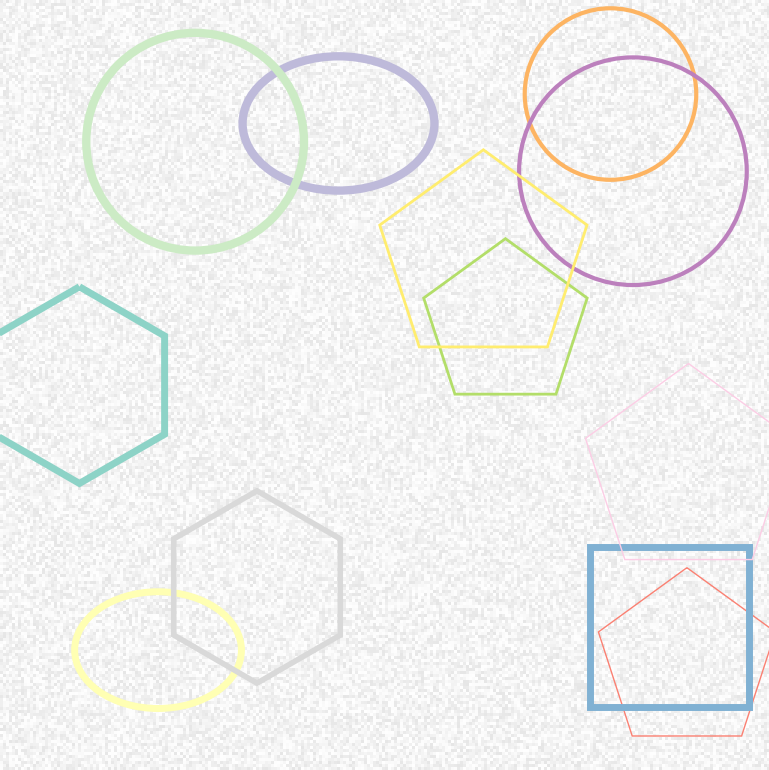[{"shape": "hexagon", "thickness": 2.5, "radius": 0.64, "center": [0.103, 0.5]}, {"shape": "oval", "thickness": 2.5, "radius": 0.54, "center": [0.205, 0.156]}, {"shape": "oval", "thickness": 3, "radius": 0.62, "center": [0.44, 0.84]}, {"shape": "pentagon", "thickness": 0.5, "radius": 0.6, "center": [0.892, 0.142]}, {"shape": "square", "thickness": 2.5, "radius": 0.52, "center": [0.869, 0.186]}, {"shape": "circle", "thickness": 1.5, "radius": 0.56, "center": [0.793, 0.878]}, {"shape": "pentagon", "thickness": 1, "radius": 0.56, "center": [0.656, 0.578]}, {"shape": "pentagon", "thickness": 0.5, "radius": 0.7, "center": [0.894, 0.387]}, {"shape": "hexagon", "thickness": 2, "radius": 0.62, "center": [0.334, 0.238]}, {"shape": "circle", "thickness": 1.5, "radius": 0.74, "center": [0.822, 0.778]}, {"shape": "circle", "thickness": 3, "radius": 0.71, "center": [0.253, 0.816]}, {"shape": "pentagon", "thickness": 1, "radius": 0.71, "center": [0.628, 0.664]}]